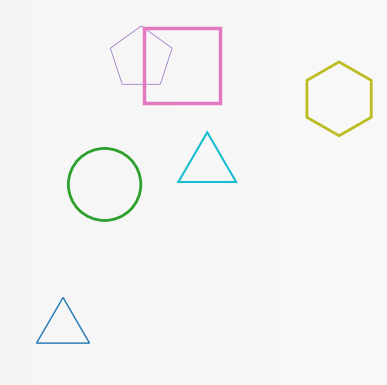[{"shape": "triangle", "thickness": 1, "radius": 0.39, "center": [0.163, 0.148]}, {"shape": "circle", "thickness": 2, "radius": 0.47, "center": [0.27, 0.521]}, {"shape": "pentagon", "thickness": 0.5, "radius": 0.42, "center": [0.365, 0.849]}, {"shape": "square", "thickness": 2.5, "radius": 0.49, "center": [0.47, 0.83]}, {"shape": "hexagon", "thickness": 2, "radius": 0.48, "center": [0.875, 0.743]}, {"shape": "triangle", "thickness": 1.5, "radius": 0.43, "center": [0.535, 0.57]}]